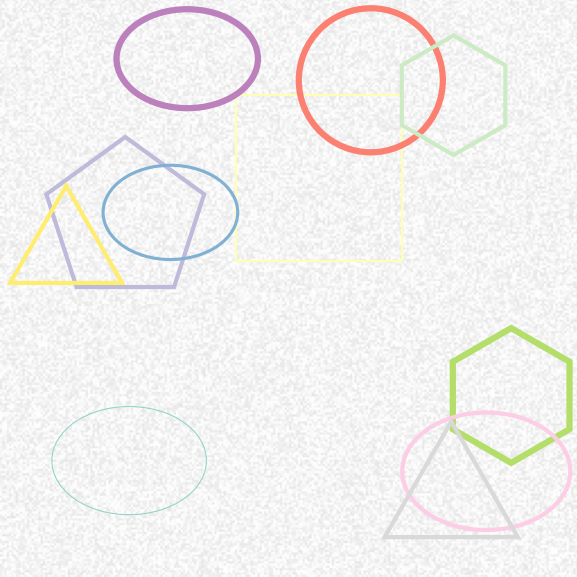[{"shape": "oval", "thickness": 0.5, "radius": 0.67, "center": [0.224, 0.202]}, {"shape": "square", "thickness": 1, "radius": 0.72, "center": [0.553, 0.691]}, {"shape": "pentagon", "thickness": 2, "radius": 0.72, "center": [0.217, 0.618]}, {"shape": "circle", "thickness": 3, "radius": 0.62, "center": [0.642, 0.86]}, {"shape": "oval", "thickness": 1.5, "radius": 0.58, "center": [0.295, 0.631]}, {"shape": "hexagon", "thickness": 3, "radius": 0.58, "center": [0.885, 0.314]}, {"shape": "oval", "thickness": 2, "radius": 0.73, "center": [0.842, 0.183]}, {"shape": "triangle", "thickness": 2, "radius": 0.67, "center": [0.781, 0.136]}, {"shape": "oval", "thickness": 3, "radius": 0.61, "center": [0.324, 0.897]}, {"shape": "hexagon", "thickness": 2, "radius": 0.52, "center": [0.785, 0.834]}, {"shape": "triangle", "thickness": 2, "radius": 0.56, "center": [0.115, 0.565]}]